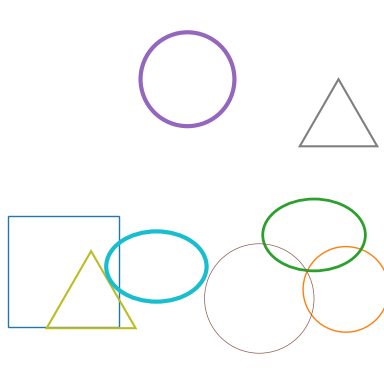[{"shape": "square", "thickness": 1, "radius": 0.72, "center": [0.166, 0.295]}, {"shape": "circle", "thickness": 1, "radius": 0.56, "center": [0.898, 0.248]}, {"shape": "oval", "thickness": 2, "radius": 0.67, "center": [0.816, 0.39]}, {"shape": "circle", "thickness": 3, "radius": 0.61, "center": [0.487, 0.794]}, {"shape": "circle", "thickness": 0.5, "radius": 0.71, "center": [0.673, 0.225]}, {"shape": "triangle", "thickness": 1.5, "radius": 0.58, "center": [0.879, 0.678]}, {"shape": "triangle", "thickness": 1.5, "radius": 0.67, "center": [0.237, 0.214]}, {"shape": "oval", "thickness": 3, "radius": 0.65, "center": [0.406, 0.308]}]